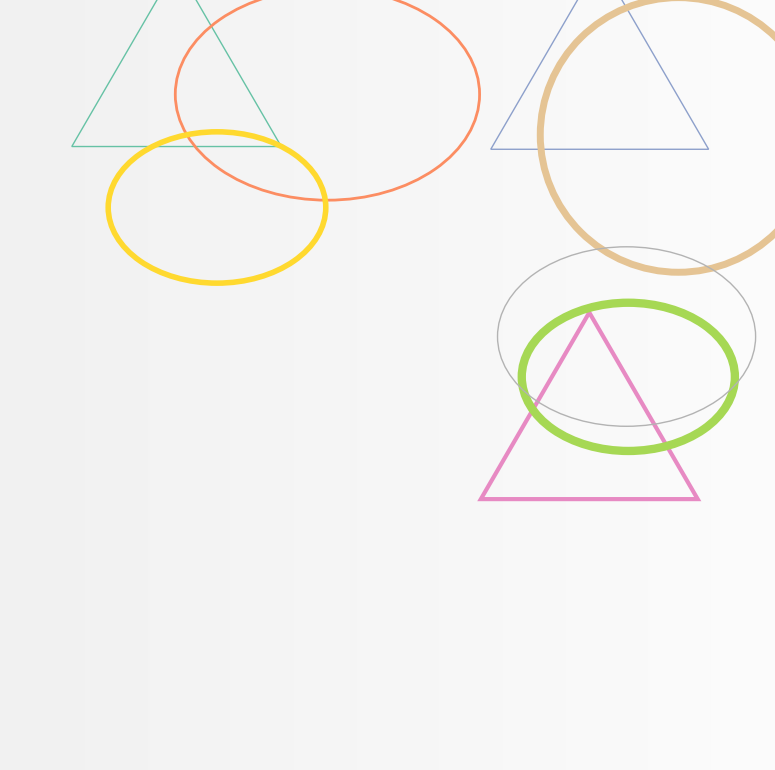[{"shape": "triangle", "thickness": 0.5, "radius": 0.78, "center": [0.228, 0.888]}, {"shape": "oval", "thickness": 1, "radius": 0.98, "center": [0.422, 0.877]}, {"shape": "triangle", "thickness": 0.5, "radius": 0.81, "center": [0.774, 0.887]}, {"shape": "triangle", "thickness": 1.5, "radius": 0.81, "center": [0.76, 0.433]}, {"shape": "oval", "thickness": 3, "radius": 0.69, "center": [0.811, 0.511]}, {"shape": "oval", "thickness": 2, "radius": 0.7, "center": [0.28, 0.731]}, {"shape": "circle", "thickness": 2.5, "radius": 0.89, "center": [0.875, 0.825]}, {"shape": "oval", "thickness": 0.5, "radius": 0.83, "center": [0.808, 0.563]}]